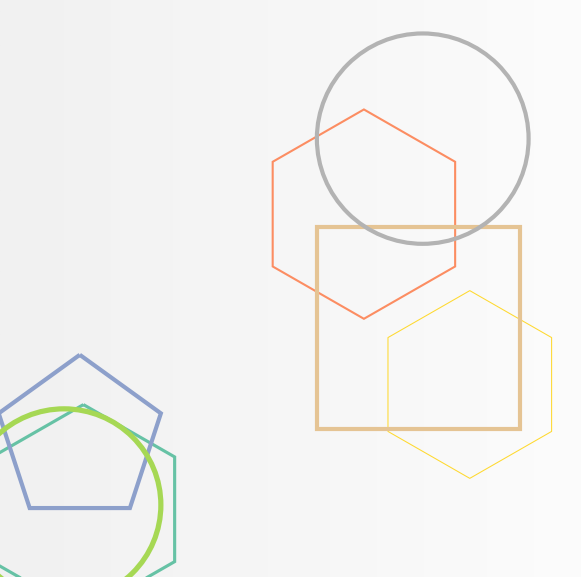[{"shape": "hexagon", "thickness": 1.5, "radius": 0.91, "center": [0.143, 0.117]}, {"shape": "hexagon", "thickness": 1, "radius": 0.91, "center": [0.626, 0.628]}, {"shape": "pentagon", "thickness": 2, "radius": 0.73, "center": [0.137, 0.238]}, {"shape": "circle", "thickness": 2.5, "radius": 0.83, "center": [0.11, 0.125]}, {"shape": "hexagon", "thickness": 0.5, "radius": 0.81, "center": [0.808, 0.333]}, {"shape": "square", "thickness": 2, "radius": 0.88, "center": [0.72, 0.431]}, {"shape": "circle", "thickness": 2, "radius": 0.91, "center": [0.727, 0.759]}]